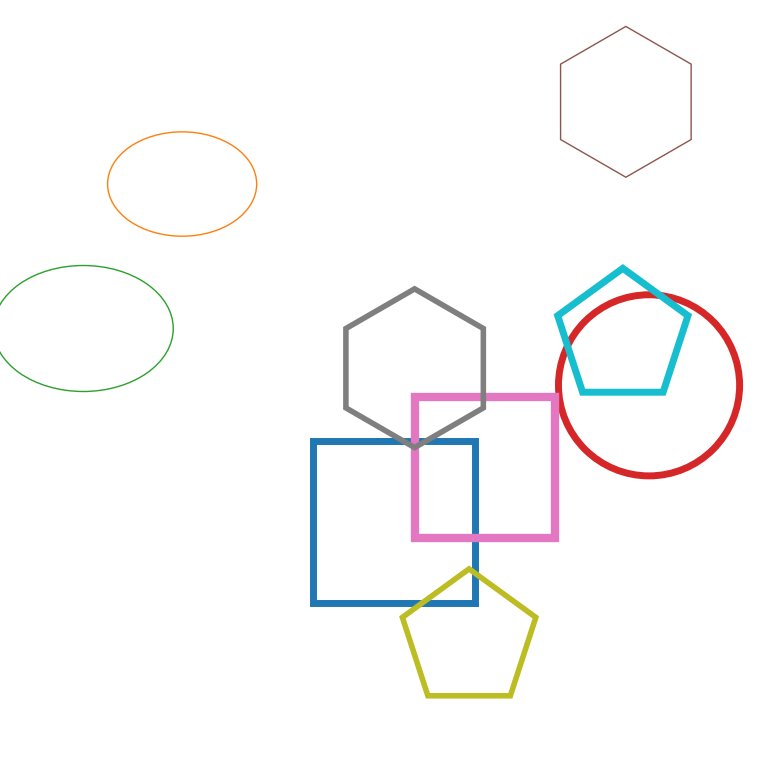[{"shape": "square", "thickness": 2.5, "radius": 0.53, "center": [0.512, 0.322]}, {"shape": "oval", "thickness": 0.5, "radius": 0.48, "center": [0.237, 0.761]}, {"shape": "oval", "thickness": 0.5, "radius": 0.58, "center": [0.108, 0.573]}, {"shape": "circle", "thickness": 2.5, "radius": 0.59, "center": [0.843, 0.5]}, {"shape": "hexagon", "thickness": 0.5, "radius": 0.49, "center": [0.813, 0.868]}, {"shape": "square", "thickness": 3, "radius": 0.46, "center": [0.63, 0.393]}, {"shape": "hexagon", "thickness": 2, "radius": 0.52, "center": [0.538, 0.522]}, {"shape": "pentagon", "thickness": 2, "radius": 0.46, "center": [0.609, 0.17]}, {"shape": "pentagon", "thickness": 2.5, "radius": 0.44, "center": [0.809, 0.563]}]